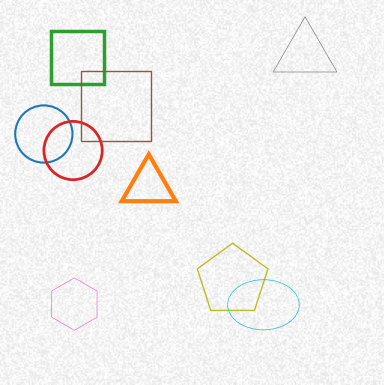[{"shape": "circle", "thickness": 1.5, "radius": 0.37, "center": [0.114, 0.652]}, {"shape": "triangle", "thickness": 3, "radius": 0.41, "center": [0.386, 0.518]}, {"shape": "square", "thickness": 2.5, "radius": 0.34, "center": [0.201, 0.851]}, {"shape": "circle", "thickness": 2, "radius": 0.38, "center": [0.19, 0.609]}, {"shape": "square", "thickness": 1, "radius": 0.45, "center": [0.301, 0.724]}, {"shape": "hexagon", "thickness": 0.5, "radius": 0.34, "center": [0.193, 0.21]}, {"shape": "triangle", "thickness": 0.5, "radius": 0.48, "center": [0.792, 0.861]}, {"shape": "pentagon", "thickness": 1, "radius": 0.48, "center": [0.604, 0.272]}, {"shape": "oval", "thickness": 0.5, "radius": 0.47, "center": [0.684, 0.208]}]